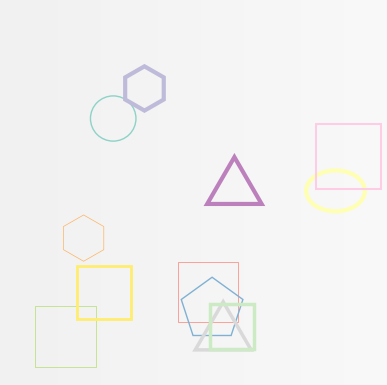[{"shape": "circle", "thickness": 1, "radius": 0.29, "center": [0.292, 0.692]}, {"shape": "oval", "thickness": 3, "radius": 0.38, "center": [0.866, 0.504]}, {"shape": "hexagon", "thickness": 3, "radius": 0.29, "center": [0.373, 0.77]}, {"shape": "square", "thickness": 0.5, "radius": 0.39, "center": [0.537, 0.241]}, {"shape": "pentagon", "thickness": 1, "radius": 0.42, "center": [0.547, 0.196]}, {"shape": "hexagon", "thickness": 0.5, "radius": 0.3, "center": [0.216, 0.382]}, {"shape": "square", "thickness": 0.5, "radius": 0.39, "center": [0.168, 0.126]}, {"shape": "square", "thickness": 1.5, "radius": 0.42, "center": [0.899, 0.593]}, {"shape": "triangle", "thickness": 2.5, "radius": 0.42, "center": [0.576, 0.133]}, {"shape": "triangle", "thickness": 3, "radius": 0.41, "center": [0.605, 0.511]}, {"shape": "square", "thickness": 2.5, "radius": 0.29, "center": [0.598, 0.152]}, {"shape": "square", "thickness": 2, "radius": 0.35, "center": [0.268, 0.24]}]